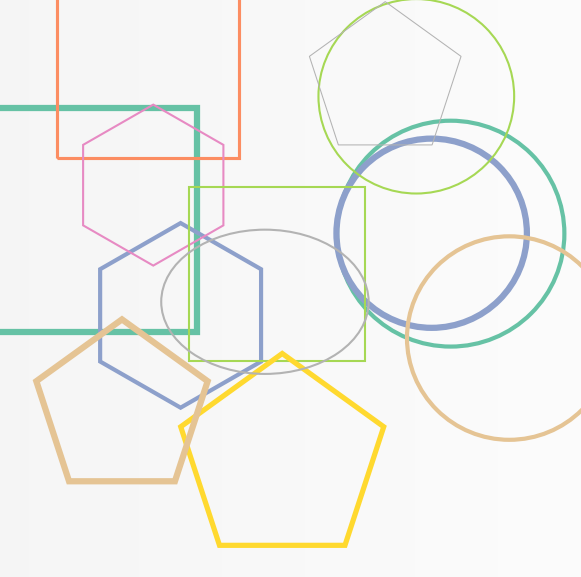[{"shape": "circle", "thickness": 2, "radius": 0.98, "center": [0.775, 0.595]}, {"shape": "square", "thickness": 3, "radius": 0.97, "center": [0.146, 0.618]}, {"shape": "square", "thickness": 1.5, "radius": 0.78, "center": [0.255, 0.882]}, {"shape": "circle", "thickness": 3, "radius": 0.82, "center": [0.743, 0.595]}, {"shape": "hexagon", "thickness": 2, "radius": 0.8, "center": [0.311, 0.453]}, {"shape": "hexagon", "thickness": 1, "radius": 0.7, "center": [0.264, 0.679]}, {"shape": "circle", "thickness": 1, "radius": 0.84, "center": [0.716, 0.832]}, {"shape": "square", "thickness": 1, "radius": 0.75, "center": [0.477, 0.525]}, {"shape": "pentagon", "thickness": 2.5, "radius": 0.92, "center": [0.486, 0.203]}, {"shape": "circle", "thickness": 2, "radius": 0.88, "center": [0.876, 0.414]}, {"shape": "pentagon", "thickness": 3, "radius": 0.77, "center": [0.21, 0.291]}, {"shape": "pentagon", "thickness": 0.5, "radius": 0.69, "center": [0.663, 0.859]}, {"shape": "oval", "thickness": 1, "radius": 0.89, "center": [0.456, 0.477]}]